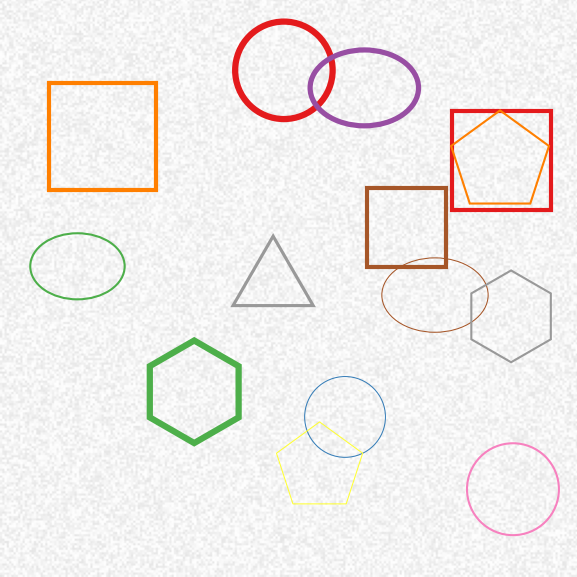[{"shape": "square", "thickness": 2, "radius": 0.43, "center": [0.868, 0.721]}, {"shape": "circle", "thickness": 3, "radius": 0.42, "center": [0.492, 0.877]}, {"shape": "circle", "thickness": 0.5, "radius": 0.35, "center": [0.597, 0.277]}, {"shape": "oval", "thickness": 1, "radius": 0.41, "center": [0.134, 0.538]}, {"shape": "hexagon", "thickness": 3, "radius": 0.44, "center": [0.336, 0.321]}, {"shape": "oval", "thickness": 2.5, "radius": 0.47, "center": [0.631, 0.847]}, {"shape": "pentagon", "thickness": 1, "radius": 0.45, "center": [0.866, 0.719]}, {"shape": "square", "thickness": 2, "radius": 0.46, "center": [0.177, 0.762]}, {"shape": "pentagon", "thickness": 0.5, "radius": 0.39, "center": [0.553, 0.19]}, {"shape": "oval", "thickness": 0.5, "radius": 0.46, "center": [0.753, 0.488]}, {"shape": "square", "thickness": 2, "radius": 0.34, "center": [0.705, 0.605]}, {"shape": "circle", "thickness": 1, "radius": 0.4, "center": [0.888, 0.152]}, {"shape": "triangle", "thickness": 1.5, "radius": 0.4, "center": [0.473, 0.51]}, {"shape": "hexagon", "thickness": 1, "radius": 0.4, "center": [0.885, 0.451]}]